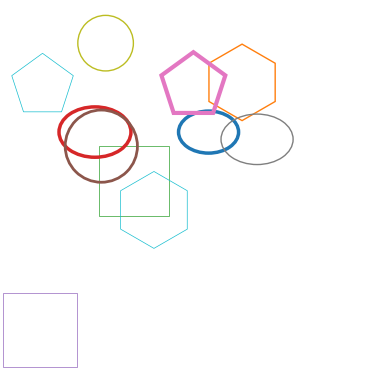[{"shape": "oval", "thickness": 2.5, "radius": 0.39, "center": [0.542, 0.657]}, {"shape": "hexagon", "thickness": 1, "radius": 0.5, "center": [0.629, 0.786]}, {"shape": "square", "thickness": 0.5, "radius": 0.45, "center": [0.347, 0.53]}, {"shape": "oval", "thickness": 2.5, "radius": 0.47, "center": [0.247, 0.657]}, {"shape": "square", "thickness": 0.5, "radius": 0.48, "center": [0.104, 0.142]}, {"shape": "circle", "thickness": 2, "radius": 0.47, "center": [0.263, 0.62]}, {"shape": "pentagon", "thickness": 3, "radius": 0.44, "center": [0.502, 0.777]}, {"shape": "oval", "thickness": 1, "radius": 0.47, "center": [0.668, 0.638]}, {"shape": "circle", "thickness": 1, "radius": 0.36, "center": [0.274, 0.888]}, {"shape": "hexagon", "thickness": 0.5, "radius": 0.5, "center": [0.4, 0.455]}, {"shape": "pentagon", "thickness": 0.5, "radius": 0.42, "center": [0.11, 0.777]}]